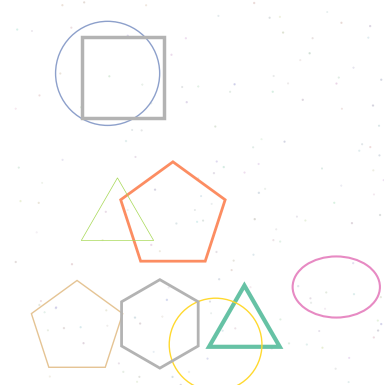[{"shape": "triangle", "thickness": 3, "radius": 0.53, "center": [0.635, 0.152]}, {"shape": "pentagon", "thickness": 2, "radius": 0.71, "center": [0.449, 0.437]}, {"shape": "circle", "thickness": 1, "radius": 0.68, "center": [0.28, 0.809]}, {"shape": "oval", "thickness": 1.5, "radius": 0.57, "center": [0.873, 0.255]}, {"shape": "triangle", "thickness": 0.5, "radius": 0.54, "center": [0.305, 0.43]}, {"shape": "circle", "thickness": 1, "radius": 0.6, "center": [0.56, 0.105]}, {"shape": "pentagon", "thickness": 1, "radius": 0.62, "center": [0.2, 0.147]}, {"shape": "square", "thickness": 2.5, "radius": 0.53, "center": [0.32, 0.799]}, {"shape": "hexagon", "thickness": 2, "radius": 0.57, "center": [0.415, 0.159]}]